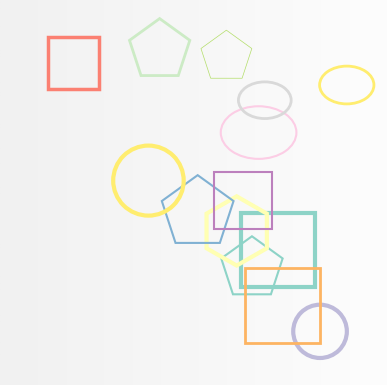[{"shape": "square", "thickness": 3, "radius": 0.48, "center": [0.718, 0.351]}, {"shape": "pentagon", "thickness": 1.5, "radius": 0.42, "center": [0.65, 0.303]}, {"shape": "hexagon", "thickness": 3, "radius": 0.45, "center": [0.611, 0.4]}, {"shape": "circle", "thickness": 3, "radius": 0.35, "center": [0.826, 0.139]}, {"shape": "square", "thickness": 2.5, "radius": 0.33, "center": [0.19, 0.837]}, {"shape": "pentagon", "thickness": 1.5, "radius": 0.49, "center": [0.51, 0.448]}, {"shape": "square", "thickness": 2, "radius": 0.48, "center": [0.73, 0.207]}, {"shape": "pentagon", "thickness": 0.5, "radius": 0.35, "center": [0.584, 0.853]}, {"shape": "oval", "thickness": 1.5, "radius": 0.49, "center": [0.667, 0.656]}, {"shape": "oval", "thickness": 2, "radius": 0.34, "center": [0.683, 0.74]}, {"shape": "square", "thickness": 1.5, "radius": 0.38, "center": [0.626, 0.479]}, {"shape": "pentagon", "thickness": 2, "radius": 0.41, "center": [0.412, 0.87]}, {"shape": "circle", "thickness": 3, "radius": 0.45, "center": [0.383, 0.531]}, {"shape": "oval", "thickness": 2, "radius": 0.35, "center": [0.895, 0.779]}]